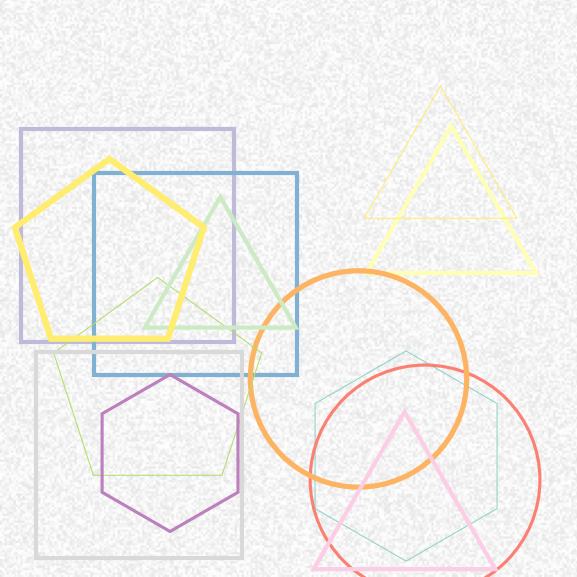[{"shape": "hexagon", "thickness": 0.5, "radius": 0.91, "center": [0.703, 0.209]}, {"shape": "triangle", "thickness": 2, "radius": 0.85, "center": [0.781, 0.611]}, {"shape": "square", "thickness": 2, "radius": 0.92, "center": [0.221, 0.592]}, {"shape": "circle", "thickness": 1.5, "radius": 0.99, "center": [0.736, 0.168]}, {"shape": "square", "thickness": 2, "radius": 0.88, "center": [0.338, 0.525]}, {"shape": "circle", "thickness": 2.5, "radius": 0.94, "center": [0.621, 0.343]}, {"shape": "pentagon", "thickness": 0.5, "radius": 0.95, "center": [0.273, 0.329]}, {"shape": "triangle", "thickness": 2, "radius": 0.91, "center": [0.7, 0.104]}, {"shape": "square", "thickness": 2, "radius": 0.89, "center": [0.24, 0.211]}, {"shape": "hexagon", "thickness": 1.5, "radius": 0.68, "center": [0.294, 0.215]}, {"shape": "triangle", "thickness": 2, "radius": 0.75, "center": [0.381, 0.507]}, {"shape": "triangle", "thickness": 0.5, "radius": 0.76, "center": [0.763, 0.697]}, {"shape": "pentagon", "thickness": 3, "radius": 0.86, "center": [0.189, 0.552]}]